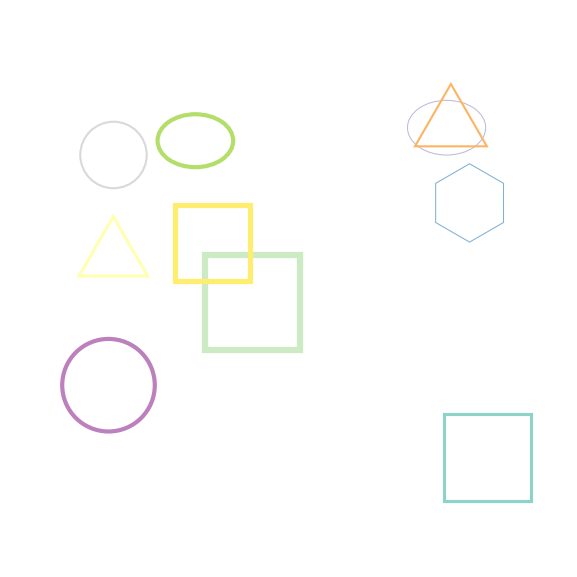[{"shape": "square", "thickness": 1.5, "radius": 0.38, "center": [0.844, 0.208]}, {"shape": "triangle", "thickness": 1.5, "radius": 0.34, "center": [0.196, 0.555]}, {"shape": "oval", "thickness": 0.5, "radius": 0.34, "center": [0.773, 0.778]}, {"shape": "hexagon", "thickness": 0.5, "radius": 0.34, "center": [0.813, 0.648]}, {"shape": "triangle", "thickness": 1, "radius": 0.36, "center": [0.781, 0.782]}, {"shape": "oval", "thickness": 2, "radius": 0.33, "center": [0.338, 0.755]}, {"shape": "circle", "thickness": 1, "radius": 0.29, "center": [0.197, 0.731]}, {"shape": "circle", "thickness": 2, "radius": 0.4, "center": [0.188, 0.332]}, {"shape": "square", "thickness": 3, "radius": 0.41, "center": [0.436, 0.475]}, {"shape": "square", "thickness": 2.5, "radius": 0.33, "center": [0.368, 0.578]}]